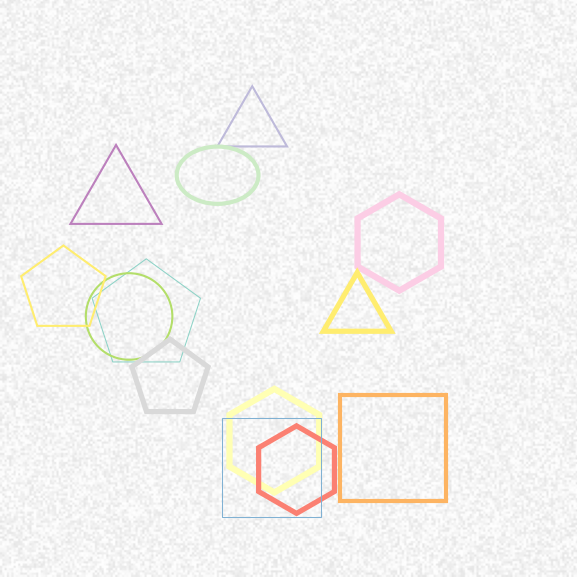[{"shape": "pentagon", "thickness": 0.5, "radius": 0.49, "center": [0.253, 0.452]}, {"shape": "hexagon", "thickness": 3, "radius": 0.45, "center": [0.475, 0.236]}, {"shape": "triangle", "thickness": 1, "radius": 0.35, "center": [0.437, 0.78]}, {"shape": "hexagon", "thickness": 2.5, "radius": 0.38, "center": [0.513, 0.186]}, {"shape": "square", "thickness": 0.5, "radius": 0.43, "center": [0.471, 0.19]}, {"shape": "square", "thickness": 2, "radius": 0.46, "center": [0.68, 0.224]}, {"shape": "circle", "thickness": 1, "radius": 0.37, "center": [0.224, 0.451]}, {"shape": "hexagon", "thickness": 3, "radius": 0.42, "center": [0.691, 0.579]}, {"shape": "pentagon", "thickness": 2.5, "radius": 0.35, "center": [0.294, 0.343]}, {"shape": "triangle", "thickness": 1, "radius": 0.46, "center": [0.201, 0.657]}, {"shape": "oval", "thickness": 2, "radius": 0.35, "center": [0.377, 0.696]}, {"shape": "pentagon", "thickness": 1, "radius": 0.38, "center": [0.11, 0.497]}, {"shape": "triangle", "thickness": 2.5, "radius": 0.34, "center": [0.619, 0.459]}]